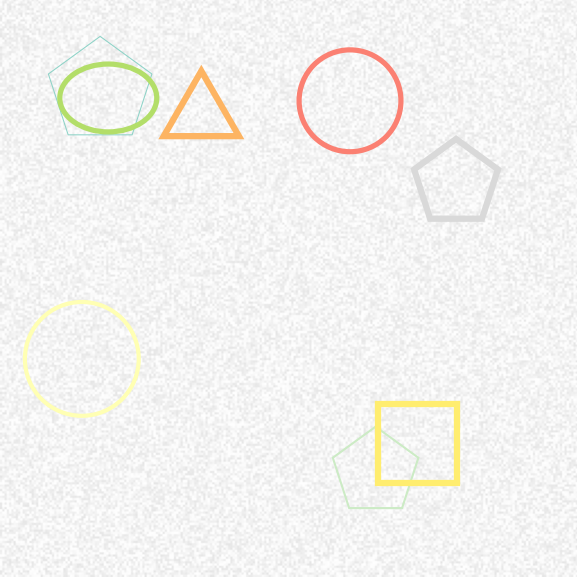[{"shape": "pentagon", "thickness": 0.5, "radius": 0.47, "center": [0.173, 0.842]}, {"shape": "circle", "thickness": 2, "radius": 0.49, "center": [0.142, 0.378]}, {"shape": "circle", "thickness": 2.5, "radius": 0.44, "center": [0.606, 0.825]}, {"shape": "triangle", "thickness": 3, "radius": 0.38, "center": [0.349, 0.801]}, {"shape": "oval", "thickness": 2.5, "radius": 0.42, "center": [0.187, 0.829]}, {"shape": "pentagon", "thickness": 3, "radius": 0.38, "center": [0.79, 0.682]}, {"shape": "pentagon", "thickness": 1, "radius": 0.39, "center": [0.65, 0.182]}, {"shape": "square", "thickness": 3, "radius": 0.34, "center": [0.723, 0.231]}]